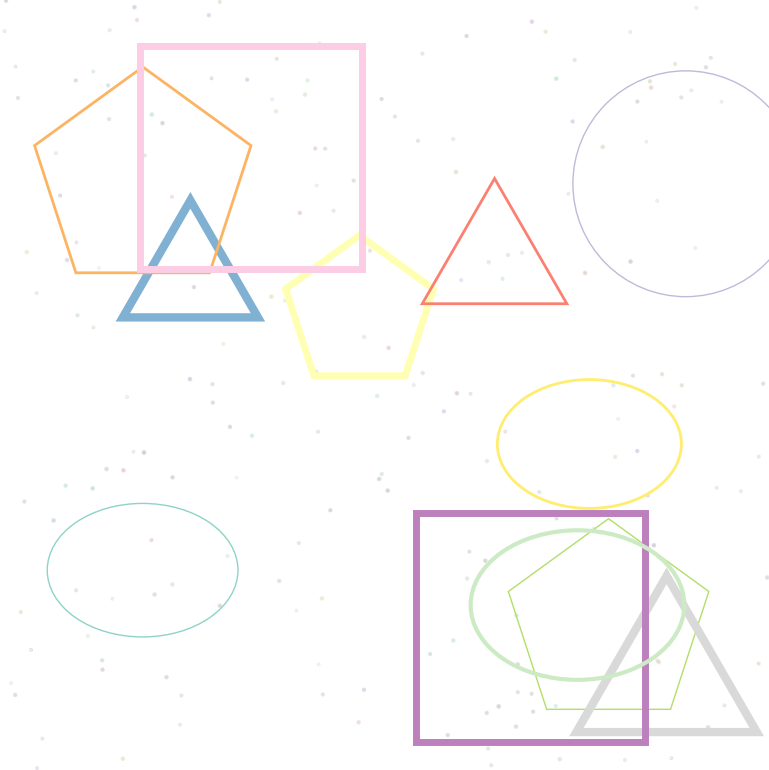[{"shape": "oval", "thickness": 0.5, "radius": 0.62, "center": [0.185, 0.26]}, {"shape": "pentagon", "thickness": 2.5, "radius": 0.5, "center": [0.467, 0.593]}, {"shape": "circle", "thickness": 0.5, "radius": 0.73, "center": [0.891, 0.761]}, {"shape": "triangle", "thickness": 1, "radius": 0.54, "center": [0.642, 0.66]}, {"shape": "triangle", "thickness": 3, "radius": 0.51, "center": [0.247, 0.638]}, {"shape": "pentagon", "thickness": 1, "radius": 0.74, "center": [0.185, 0.765]}, {"shape": "pentagon", "thickness": 0.5, "radius": 0.68, "center": [0.79, 0.19]}, {"shape": "square", "thickness": 2.5, "radius": 0.72, "center": [0.326, 0.795]}, {"shape": "triangle", "thickness": 3, "radius": 0.68, "center": [0.866, 0.117]}, {"shape": "square", "thickness": 2.5, "radius": 0.74, "center": [0.689, 0.185]}, {"shape": "oval", "thickness": 1.5, "radius": 0.69, "center": [0.75, 0.214]}, {"shape": "oval", "thickness": 1, "radius": 0.6, "center": [0.765, 0.423]}]